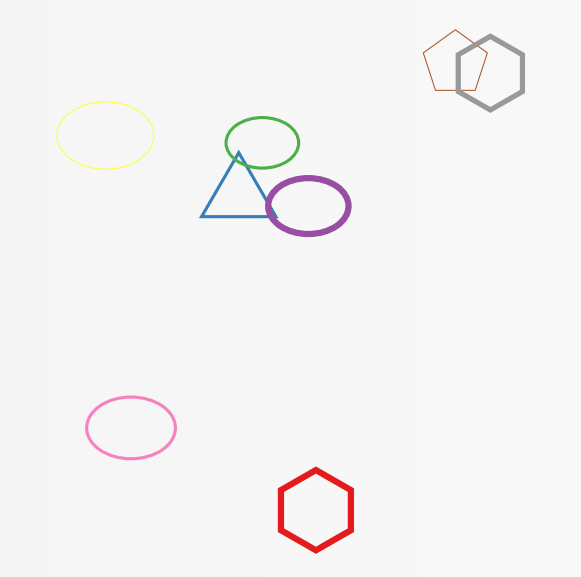[{"shape": "hexagon", "thickness": 3, "radius": 0.35, "center": [0.544, 0.116]}, {"shape": "triangle", "thickness": 1.5, "radius": 0.37, "center": [0.411, 0.661]}, {"shape": "oval", "thickness": 1.5, "radius": 0.31, "center": [0.451, 0.752]}, {"shape": "oval", "thickness": 3, "radius": 0.35, "center": [0.531, 0.642]}, {"shape": "oval", "thickness": 0.5, "radius": 0.42, "center": [0.181, 0.764]}, {"shape": "pentagon", "thickness": 0.5, "radius": 0.29, "center": [0.783, 0.89]}, {"shape": "oval", "thickness": 1.5, "radius": 0.38, "center": [0.225, 0.258]}, {"shape": "hexagon", "thickness": 2.5, "radius": 0.32, "center": [0.844, 0.872]}]